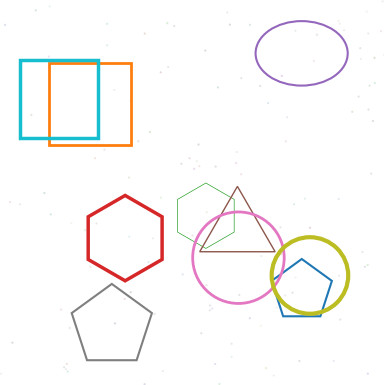[{"shape": "pentagon", "thickness": 1.5, "radius": 0.41, "center": [0.784, 0.245]}, {"shape": "square", "thickness": 2, "radius": 0.54, "center": [0.234, 0.729]}, {"shape": "hexagon", "thickness": 0.5, "radius": 0.42, "center": [0.535, 0.44]}, {"shape": "hexagon", "thickness": 2.5, "radius": 0.55, "center": [0.325, 0.382]}, {"shape": "oval", "thickness": 1.5, "radius": 0.6, "center": [0.783, 0.861]}, {"shape": "triangle", "thickness": 1, "radius": 0.57, "center": [0.617, 0.403]}, {"shape": "circle", "thickness": 2, "radius": 0.59, "center": [0.619, 0.331]}, {"shape": "pentagon", "thickness": 1.5, "radius": 0.55, "center": [0.29, 0.153]}, {"shape": "circle", "thickness": 3, "radius": 0.5, "center": [0.805, 0.284]}, {"shape": "square", "thickness": 2.5, "radius": 0.51, "center": [0.153, 0.743]}]